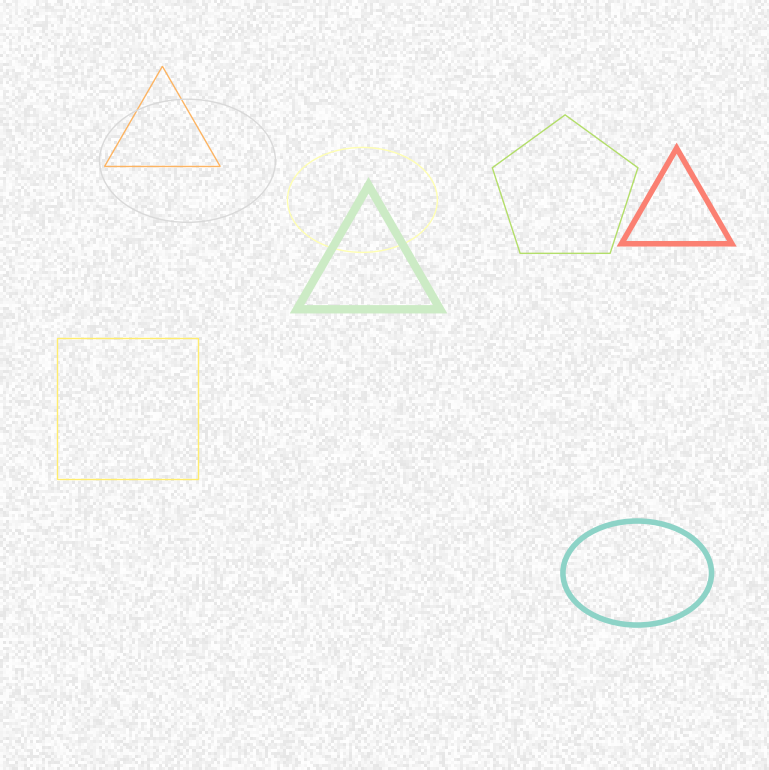[{"shape": "oval", "thickness": 2, "radius": 0.48, "center": [0.828, 0.256]}, {"shape": "oval", "thickness": 0.5, "radius": 0.49, "center": [0.471, 0.74]}, {"shape": "triangle", "thickness": 2, "radius": 0.41, "center": [0.879, 0.725]}, {"shape": "triangle", "thickness": 0.5, "radius": 0.43, "center": [0.211, 0.827]}, {"shape": "pentagon", "thickness": 0.5, "radius": 0.5, "center": [0.734, 0.751]}, {"shape": "oval", "thickness": 0.5, "radius": 0.57, "center": [0.244, 0.791]}, {"shape": "triangle", "thickness": 3, "radius": 0.54, "center": [0.479, 0.652]}, {"shape": "square", "thickness": 0.5, "radius": 0.46, "center": [0.166, 0.47]}]